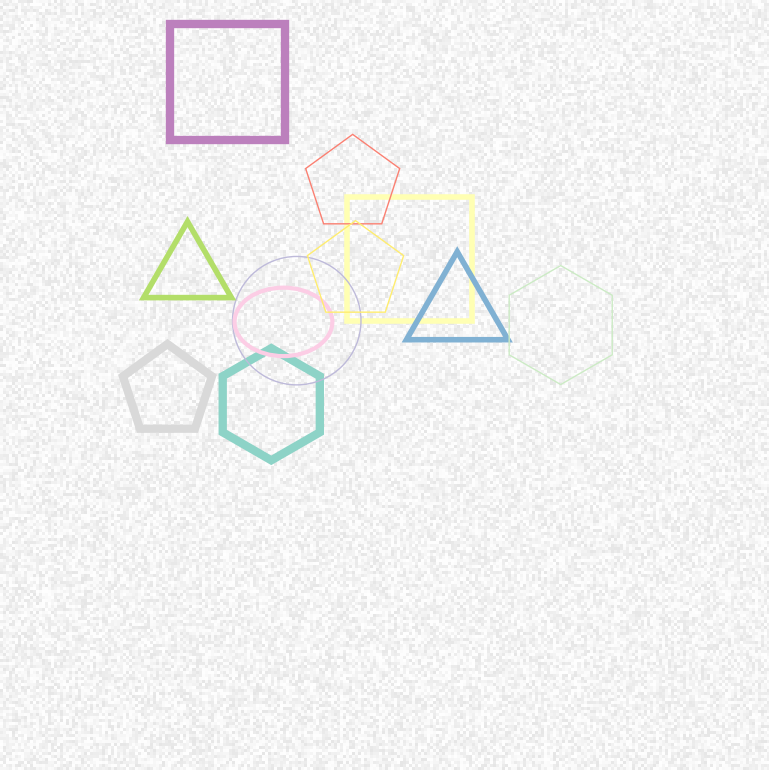[{"shape": "hexagon", "thickness": 3, "radius": 0.36, "center": [0.352, 0.475]}, {"shape": "square", "thickness": 2, "radius": 0.4, "center": [0.532, 0.664]}, {"shape": "circle", "thickness": 0.5, "radius": 0.42, "center": [0.385, 0.584]}, {"shape": "pentagon", "thickness": 0.5, "radius": 0.32, "center": [0.458, 0.761]}, {"shape": "triangle", "thickness": 2, "radius": 0.38, "center": [0.594, 0.597]}, {"shape": "triangle", "thickness": 2, "radius": 0.33, "center": [0.244, 0.646]}, {"shape": "oval", "thickness": 1.5, "radius": 0.32, "center": [0.368, 0.582]}, {"shape": "pentagon", "thickness": 3, "radius": 0.3, "center": [0.217, 0.492]}, {"shape": "square", "thickness": 3, "radius": 0.37, "center": [0.295, 0.893]}, {"shape": "hexagon", "thickness": 0.5, "radius": 0.39, "center": [0.728, 0.578]}, {"shape": "pentagon", "thickness": 0.5, "radius": 0.33, "center": [0.462, 0.648]}]